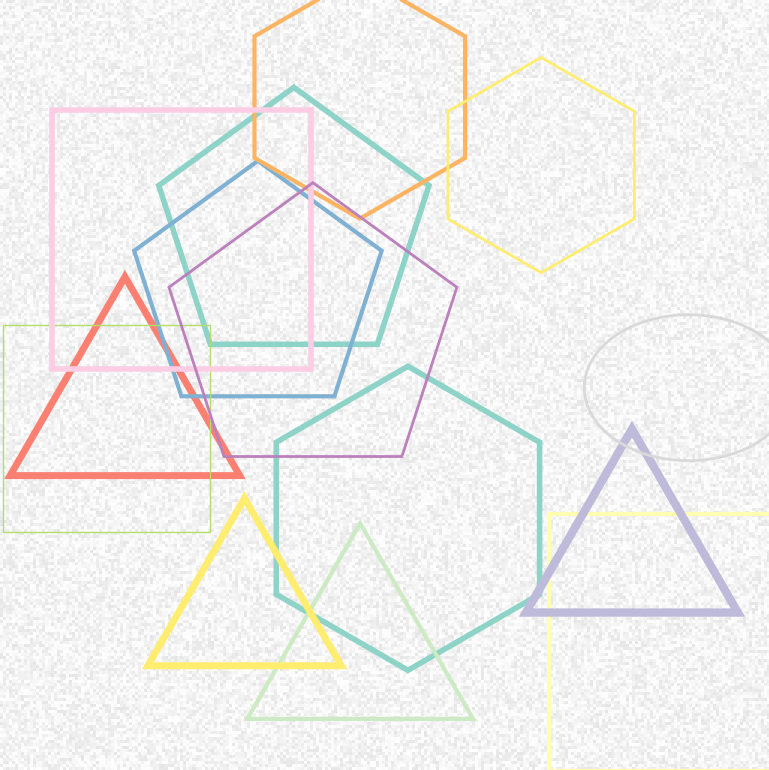[{"shape": "hexagon", "thickness": 2, "radius": 0.99, "center": [0.53, 0.327]}, {"shape": "pentagon", "thickness": 2, "radius": 0.92, "center": [0.382, 0.702]}, {"shape": "square", "thickness": 1.5, "radius": 0.83, "center": [0.88, 0.166]}, {"shape": "triangle", "thickness": 3, "radius": 0.79, "center": [0.821, 0.284]}, {"shape": "triangle", "thickness": 2.5, "radius": 0.86, "center": [0.162, 0.468]}, {"shape": "pentagon", "thickness": 1.5, "radius": 0.85, "center": [0.335, 0.622]}, {"shape": "hexagon", "thickness": 1.5, "radius": 0.79, "center": [0.467, 0.874]}, {"shape": "square", "thickness": 0.5, "radius": 0.67, "center": [0.139, 0.443]}, {"shape": "square", "thickness": 2, "radius": 0.84, "center": [0.236, 0.689]}, {"shape": "oval", "thickness": 1, "radius": 0.68, "center": [0.894, 0.496]}, {"shape": "pentagon", "thickness": 1, "radius": 0.98, "center": [0.406, 0.566]}, {"shape": "triangle", "thickness": 1.5, "radius": 0.85, "center": [0.468, 0.151]}, {"shape": "hexagon", "thickness": 1, "radius": 0.7, "center": [0.703, 0.786]}, {"shape": "triangle", "thickness": 2.5, "radius": 0.73, "center": [0.318, 0.208]}]